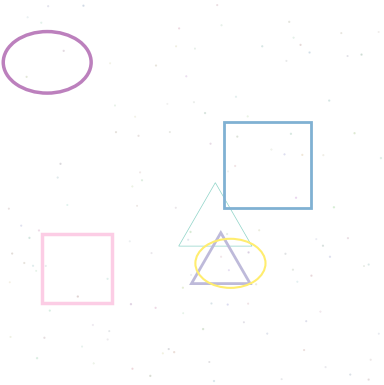[{"shape": "triangle", "thickness": 0.5, "radius": 0.55, "center": [0.559, 0.416]}, {"shape": "triangle", "thickness": 2, "radius": 0.44, "center": [0.574, 0.307]}, {"shape": "square", "thickness": 2, "radius": 0.56, "center": [0.695, 0.571]}, {"shape": "square", "thickness": 2.5, "radius": 0.45, "center": [0.2, 0.303]}, {"shape": "oval", "thickness": 2.5, "radius": 0.57, "center": [0.123, 0.838]}, {"shape": "oval", "thickness": 1.5, "radius": 0.46, "center": [0.599, 0.316]}]